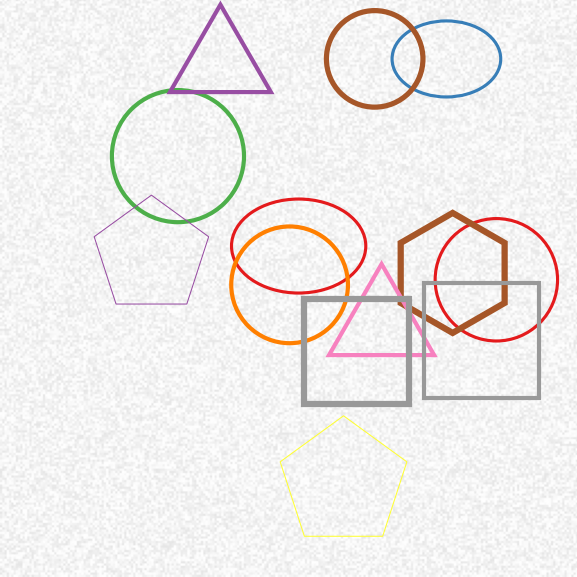[{"shape": "oval", "thickness": 1.5, "radius": 0.58, "center": [0.517, 0.573]}, {"shape": "circle", "thickness": 1.5, "radius": 0.53, "center": [0.859, 0.515]}, {"shape": "oval", "thickness": 1.5, "radius": 0.47, "center": [0.773, 0.897]}, {"shape": "circle", "thickness": 2, "radius": 0.57, "center": [0.308, 0.729]}, {"shape": "triangle", "thickness": 2, "radius": 0.5, "center": [0.382, 0.89]}, {"shape": "pentagon", "thickness": 0.5, "radius": 0.52, "center": [0.262, 0.557]}, {"shape": "circle", "thickness": 2, "radius": 0.51, "center": [0.501, 0.506]}, {"shape": "pentagon", "thickness": 0.5, "radius": 0.58, "center": [0.595, 0.164]}, {"shape": "circle", "thickness": 2.5, "radius": 0.42, "center": [0.649, 0.897]}, {"shape": "hexagon", "thickness": 3, "radius": 0.52, "center": [0.784, 0.527]}, {"shape": "triangle", "thickness": 2, "radius": 0.53, "center": [0.661, 0.437]}, {"shape": "square", "thickness": 2, "radius": 0.5, "center": [0.833, 0.409]}, {"shape": "square", "thickness": 3, "radius": 0.45, "center": [0.617, 0.39]}]